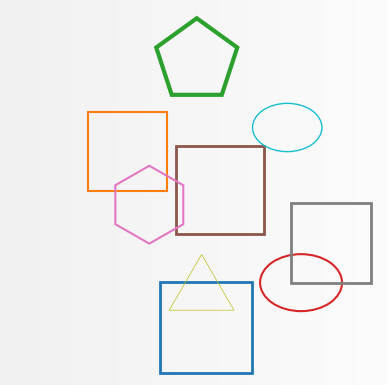[{"shape": "square", "thickness": 2, "radius": 0.59, "center": [0.531, 0.15]}, {"shape": "square", "thickness": 1.5, "radius": 0.51, "center": [0.329, 0.606]}, {"shape": "pentagon", "thickness": 3, "radius": 0.55, "center": [0.508, 0.843]}, {"shape": "oval", "thickness": 1.5, "radius": 0.53, "center": [0.777, 0.266]}, {"shape": "square", "thickness": 2, "radius": 0.57, "center": [0.567, 0.505]}, {"shape": "hexagon", "thickness": 1.5, "radius": 0.51, "center": [0.385, 0.468]}, {"shape": "square", "thickness": 2, "radius": 0.52, "center": [0.855, 0.369]}, {"shape": "triangle", "thickness": 0.5, "radius": 0.48, "center": [0.52, 0.242]}, {"shape": "oval", "thickness": 1, "radius": 0.45, "center": [0.741, 0.669]}]